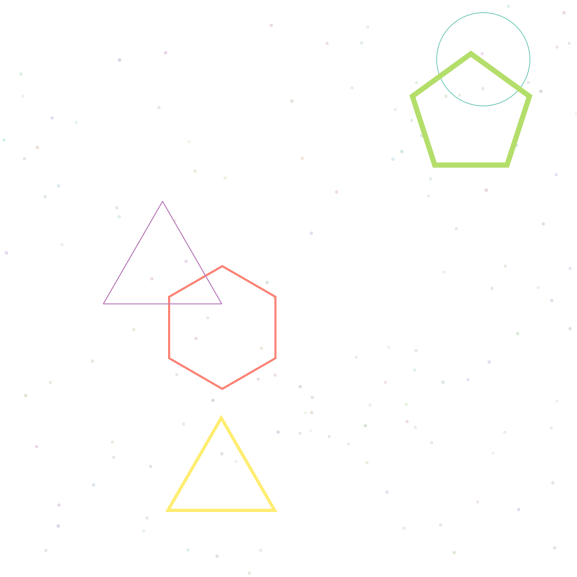[{"shape": "circle", "thickness": 0.5, "radius": 0.4, "center": [0.837, 0.896]}, {"shape": "hexagon", "thickness": 1, "radius": 0.53, "center": [0.385, 0.432]}, {"shape": "pentagon", "thickness": 2.5, "radius": 0.53, "center": [0.815, 0.8]}, {"shape": "triangle", "thickness": 0.5, "radius": 0.59, "center": [0.281, 0.532]}, {"shape": "triangle", "thickness": 1.5, "radius": 0.53, "center": [0.383, 0.169]}]